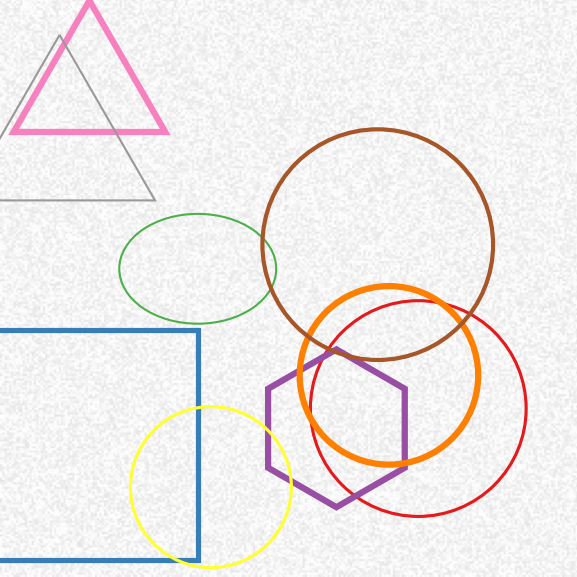[{"shape": "circle", "thickness": 1.5, "radius": 0.93, "center": [0.724, 0.292]}, {"shape": "square", "thickness": 2.5, "radius": 1.0, "center": [0.144, 0.229]}, {"shape": "oval", "thickness": 1, "radius": 0.68, "center": [0.342, 0.534]}, {"shape": "hexagon", "thickness": 3, "radius": 0.68, "center": [0.583, 0.258]}, {"shape": "circle", "thickness": 3, "radius": 0.77, "center": [0.673, 0.349]}, {"shape": "circle", "thickness": 1.5, "radius": 0.7, "center": [0.365, 0.156]}, {"shape": "circle", "thickness": 2, "radius": 1.0, "center": [0.654, 0.576]}, {"shape": "triangle", "thickness": 3, "radius": 0.76, "center": [0.155, 0.846]}, {"shape": "triangle", "thickness": 1, "radius": 0.95, "center": [0.103, 0.748]}]